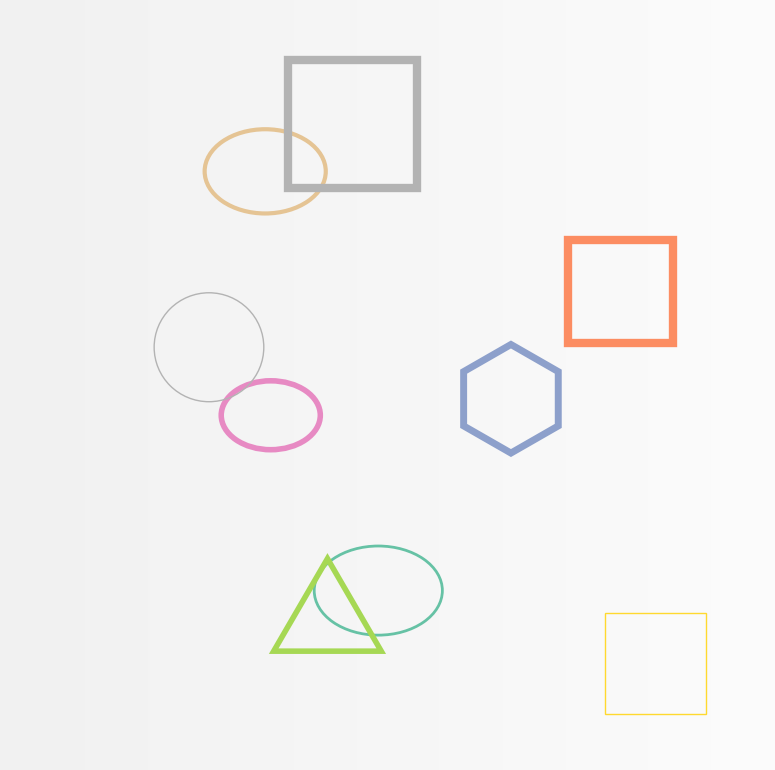[{"shape": "oval", "thickness": 1, "radius": 0.41, "center": [0.488, 0.233]}, {"shape": "square", "thickness": 3, "radius": 0.34, "center": [0.801, 0.621]}, {"shape": "hexagon", "thickness": 2.5, "radius": 0.35, "center": [0.659, 0.482]}, {"shape": "oval", "thickness": 2, "radius": 0.32, "center": [0.349, 0.461]}, {"shape": "triangle", "thickness": 2, "radius": 0.4, "center": [0.423, 0.194]}, {"shape": "square", "thickness": 0.5, "radius": 0.33, "center": [0.846, 0.138]}, {"shape": "oval", "thickness": 1.5, "radius": 0.39, "center": [0.342, 0.777]}, {"shape": "square", "thickness": 3, "radius": 0.42, "center": [0.455, 0.839]}, {"shape": "circle", "thickness": 0.5, "radius": 0.35, "center": [0.27, 0.549]}]